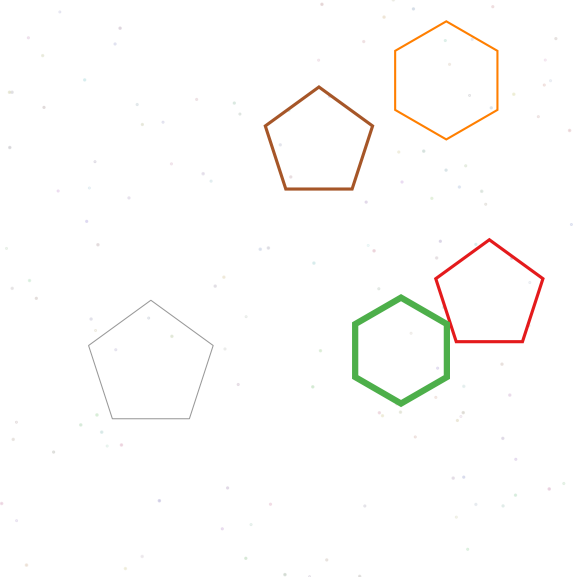[{"shape": "pentagon", "thickness": 1.5, "radius": 0.49, "center": [0.847, 0.486]}, {"shape": "hexagon", "thickness": 3, "radius": 0.46, "center": [0.694, 0.392]}, {"shape": "hexagon", "thickness": 1, "radius": 0.51, "center": [0.773, 0.86]}, {"shape": "pentagon", "thickness": 1.5, "radius": 0.49, "center": [0.552, 0.751]}, {"shape": "pentagon", "thickness": 0.5, "radius": 0.57, "center": [0.261, 0.366]}]